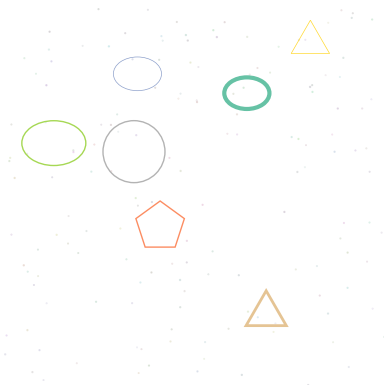[{"shape": "oval", "thickness": 3, "radius": 0.29, "center": [0.641, 0.758]}, {"shape": "pentagon", "thickness": 1, "radius": 0.33, "center": [0.416, 0.412]}, {"shape": "oval", "thickness": 0.5, "radius": 0.31, "center": [0.357, 0.808]}, {"shape": "oval", "thickness": 1, "radius": 0.42, "center": [0.14, 0.628]}, {"shape": "triangle", "thickness": 0.5, "radius": 0.29, "center": [0.806, 0.89]}, {"shape": "triangle", "thickness": 2, "radius": 0.3, "center": [0.691, 0.184]}, {"shape": "circle", "thickness": 1, "radius": 0.4, "center": [0.348, 0.606]}]